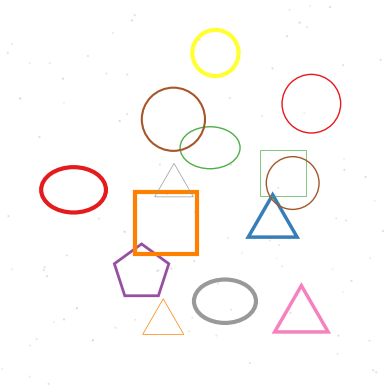[{"shape": "oval", "thickness": 3, "radius": 0.42, "center": [0.191, 0.507]}, {"shape": "circle", "thickness": 1, "radius": 0.38, "center": [0.809, 0.731]}, {"shape": "triangle", "thickness": 2.5, "radius": 0.37, "center": [0.708, 0.421]}, {"shape": "oval", "thickness": 1, "radius": 0.39, "center": [0.546, 0.616]}, {"shape": "square", "thickness": 0.5, "radius": 0.3, "center": [0.734, 0.551]}, {"shape": "pentagon", "thickness": 2, "radius": 0.37, "center": [0.368, 0.292]}, {"shape": "triangle", "thickness": 0.5, "radius": 0.31, "center": [0.424, 0.162]}, {"shape": "square", "thickness": 3, "radius": 0.4, "center": [0.431, 0.421]}, {"shape": "circle", "thickness": 3, "radius": 0.3, "center": [0.56, 0.862]}, {"shape": "circle", "thickness": 1.5, "radius": 0.41, "center": [0.45, 0.69]}, {"shape": "circle", "thickness": 1, "radius": 0.34, "center": [0.76, 0.525]}, {"shape": "triangle", "thickness": 2.5, "radius": 0.4, "center": [0.783, 0.178]}, {"shape": "triangle", "thickness": 0.5, "radius": 0.29, "center": [0.452, 0.518]}, {"shape": "oval", "thickness": 3, "radius": 0.4, "center": [0.584, 0.218]}]